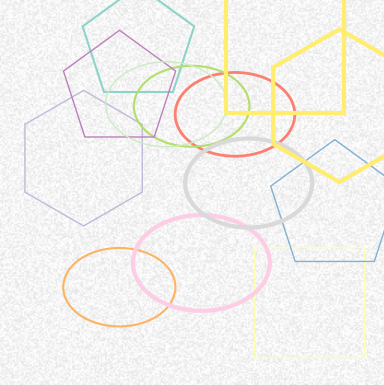[{"shape": "pentagon", "thickness": 1.5, "radius": 0.76, "center": [0.36, 0.884]}, {"shape": "square", "thickness": 1, "radius": 0.71, "center": [0.803, 0.216]}, {"shape": "hexagon", "thickness": 1, "radius": 0.88, "center": [0.217, 0.589]}, {"shape": "oval", "thickness": 2, "radius": 0.78, "center": [0.61, 0.703]}, {"shape": "pentagon", "thickness": 1, "radius": 0.87, "center": [0.869, 0.462]}, {"shape": "oval", "thickness": 1.5, "radius": 0.73, "center": [0.31, 0.254]}, {"shape": "oval", "thickness": 1.5, "radius": 0.75, "center": [0.498, 0.724]}, {"shape": "oval", "thickness": 3, "radius": 0.89, "center": [0.523, 0.317]}, {"shape": "oval", "thickness": 3, "radius": 0.83, "center": [0.646, 0.525]}, {"shape": "pentagon", "thickness": 1, "radius": 0.77, "center": [0.311, 0.768]}, {"shape": "oval", "thickness": 1, "radius": 0.79, "center": [0.432, 0.729]}, {"shape": "square", "thickness": 3, "radius": 0.77, "center": [0.739, 0.859]}, {"shape": "hexagon", "thickness": 3, "radius": 0.99, "center": [0.882, 0.726]}]